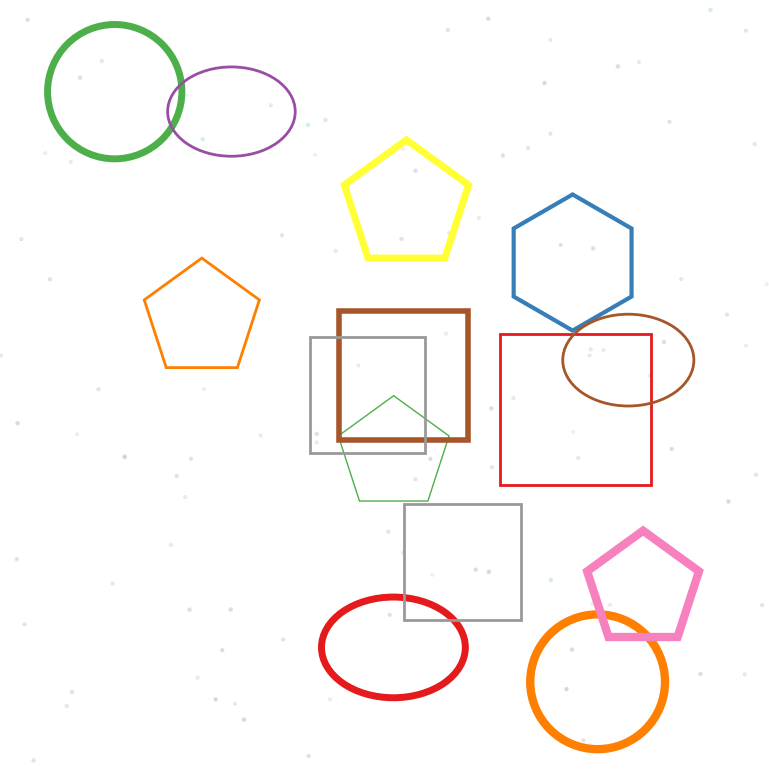[{"shape": "oval", "thickness": 2.5, "radius": 0.47, "center": [0.511, 0.159]}, {"shape": "square", "thickness": 1, "radius": 0.49, "center": [0.748, 0.468]}, {"shape": "hexagon", "thickness": 1.5, "radius": 0.44, "center": [0.744, 0.659]}, {"shape": "circle", "thickness": 2.5, "radius": 0.44, "center": [0.149, 0.881]}, {"shape": "pentagon", "thickness": 0.5, "radius": 0.38, "center": [0.511, 0.41]}, {"shape": "oval", "thickness": 1, "radius": 0.41, "center": [0.301, 0.855]}, {"shape": "pentagon", "thickness": 1, "radius": 0.39, "center": [0.262, 0.586]}, {"shape": "circle", "thickness": 3, "radius": 0.44, "center": [0.776, 0.115]}, {"shape": "pentagon", "thickness": 2.5, "radius": 0.42, "center": [0.528, 0.734]}, {"shape": "square", "thickness": 2, "radius": 0.42, "center": [0.524, 0.512]}, {"shape": "oval", "thickness": 1, "radius": 0.43, "center": [0.816, 0.532]}, {"shape": "pentagon", "thickness": 3, "radius": 0.38, "center": [0.835, 0.234]}, {"shape": "square", "thickness": 1, "radius": 0.37, "center": [0.478, 0.487]}, {"shape": "square", "thickness": 1, "radius": 0.38, "center": [0.601, 0.271]}]